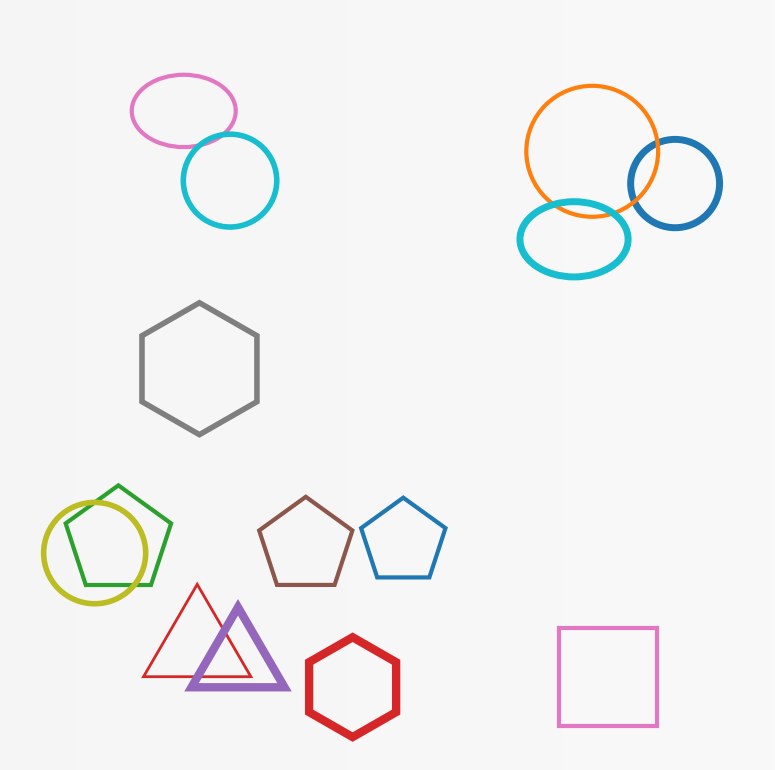[{"shape": "pentagon", "thickness": 1.5, "radius": 0.29, "center": [0.52, 0.296]}, {"shape": "circle", "thickness": 2.5, "radius": 0.29, "center": [0.871, 0.762]}, {"shape": "circle", "thickness": 1.5, "radius": 0.43, "center": [0.764, 0.804]}, {"shape": "pentagon", "thickness": 1.5, "radius": 0.36, "center": [0.153, 0.298]}, {"shape": "hexagon", "thickness": 3, "radius": 0.32, "center": [0.455, 0.108]}, {"shape": "triangle", "thickness": 1, "radius": 0.4, "center": [0.254, 0.161]}, {"shape": "triangle", "thickness": 3, "radius": 0.35, "center": [0.307, 0.142]}, {"shape": "pentagon", "thickness": 1.5, "radius": 0.32, "center": [0.395, 0.292]}, {"shape": "square", "thickness": 1.5, "radius": 0.32, "center": [0.784, 0.121]}, {"shape": "oval", "thickness": 1.5, "radius": 0.34, "center": [0.237, 0.856]}, {"shape": "hexagon", "thickness": 2, "radius": 0.43, "center": [0.257, 0.521]}, {"shape": "circle", "thickness": 2, "radius": 0.33, "center": [0.122, 0.282]}, {"shape": "oval", "thickness": 2.5, "radius": 0.35, "center": [0.741, 0.689]}, {"shape": "circle", "thickness": 2, "radius": 0.3, "center": [0.297, 0.765]}]